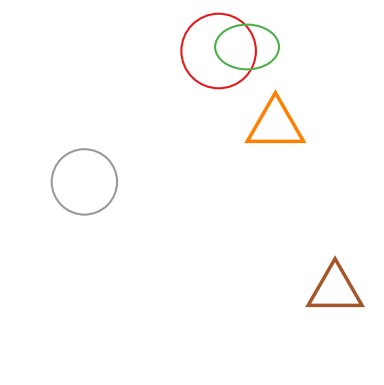[{"shape": "circle", "thickness": 1.5, "radius": 0.48, "center": [0.568, 0.868]}, {"shape": "oval", "thickness": 1.5, "radius": 0.41, "center": [0.642, 0.878]}, {"shape": "triangle", "thickness": 2.5, "radius": 0.42, "center": [0.715, 0.675]}, {"shape": "triangle", "thickness": 2.5, "radius": 0.4, "center": [0.87, 0.247]}, {"shape": "circle", "thickness": 1.5, "radius": 0.42, "center": [0.219, 0.528]}]